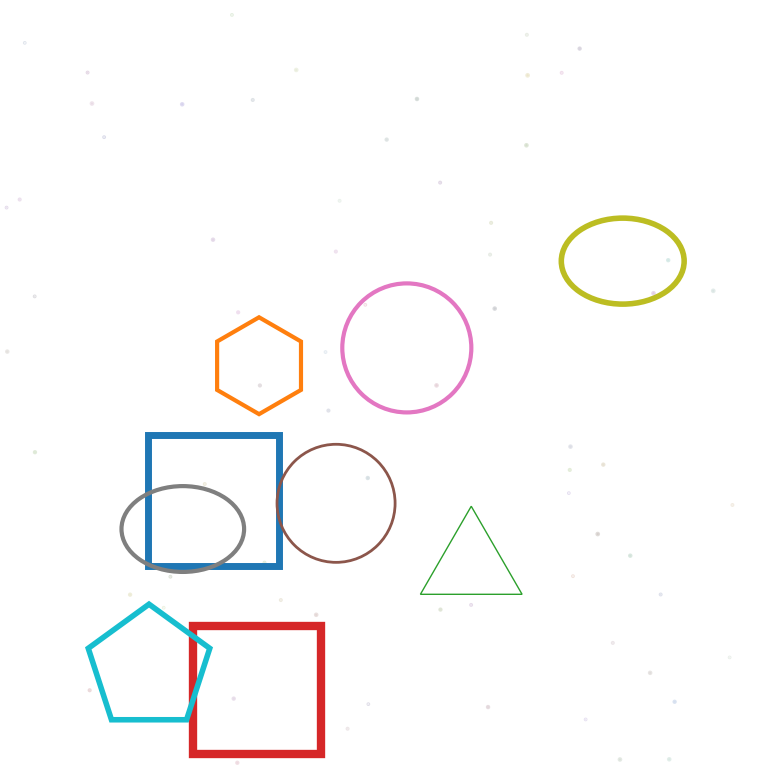[{"shape": "square", "thickness": 2.5, "radius": 0.43, "center": [0.277, 0.35]}, {"shape": "hexagon", "thickness": 1.5, "radius": 0.31, "center": [0.336, 0.525]}, {"shape": "triangle", "thickness": 0.5, "radius": 0.38, "center": [0.612, 0.266]}, {"shape": "square", "thickness": 3, "radius": 0.42, "center": [0.334, 0.104]}, {"shape": "circle", "thickness": 1, "radius": 0.38, "center": [0.436, 0.346]}, {"shape": "circle", "thickness": 1.5, "radius": 0.42, "center": [0.528, 0.548]}, {"shape": "oval", "thickness": 1.5, "radius": 0.4, "center": [0.237, 0.313]}, {"shape": "oval", "thickness": 2, "radius": 0.4, "center": [0.809, 0.661]}, {"shape": "pentagon", "thickness": 2, "radius": 0.41, "center": [0.194, 0.132]}]